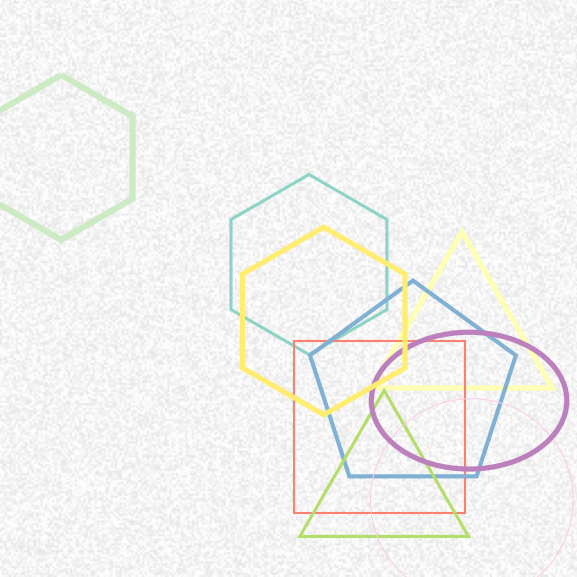[{"shape": "hexagon", "thickness": 1.5, "radius": 0.78, "center": [0.535, 0.541]}, {"shape": "triangle", "thickness": 2.5, "radius": 0.9, "center": [0.8, 0.417]}, {"shape": "square", "thickness": 1, "radius": 0.74, "center": [0.657, 0.26]}, {"shape": "pentagon", "thickness": 2, "radius": 0.94, "center": [0.715, 0.326]}, {"shape": "triangle", "thickness": 1.5, "radius": 0.84, "center": [0.665, 0.155]}, {"shape": "circle", "thickness": 0.5, "radius": 0.88, "center": [0.817, 0.133]}, {"shape": "oval", "thickness": 2.5, "radius": 0.85, "center": [0.812, 0.305]}, {"shape": "hexagon", "thickness": 3, "radius": 0.71, "center": [0.106, 0.726]}, {"shape": "hexagon", "thickness": 2.5, "radius": 0.81, "center": [0.561, 0.443]}]